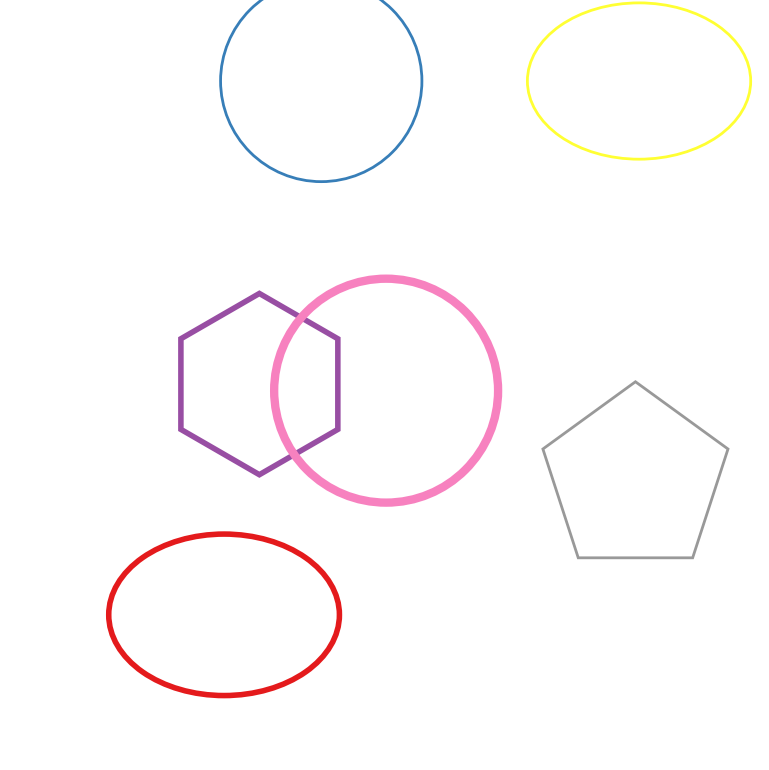[{"shape": "oval", "thickness": 2, "radius": 0.75, "center": [0.291, 0.202]}, {"shape": "circle", "thickness": 1, "radius": 0.65, "center": [0.417, 0.895]}, {"shape": "hexagon", "thickness": 2, "radius": 0.59, "center": [0.337, 0.501]}, {"shape": "oval", "thickness": 1, "radius": 0.73, "center": [0.83, 0.895]}, {"shape": "circle", "thickness": 3, "radius": 0.73, "center": [0.501, 0.493]}, {"shape": "pentagon", "thickness": 1, "radius": 0.63, "center": [0.825, 0.378]}]